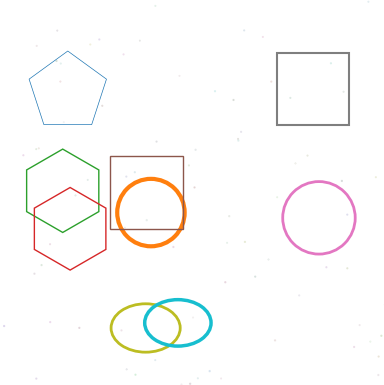[{"shape": "pentagon", "thickness": 0.5, "radius": 0.53, "center": [0.176, 0.762]}, {"shape": "circle", "thickness": 3, "radius": 0.44, "center": [0.392, 0.448]}, {"shape": "hexagon", "thickness": 1, "radius": 0.54, "center": [0.163, 0.504]}, {"shape": "hexagon", "thickness": 1, "radius": 0.54, "center": [0.182, 0.406]}, {"shape": "square", "thickness": 1, "radius": 0.47, "center": [0.381, 0.5]}, {"shape": "circle", "thickness": 2, "radius": 0.47, "center": [0.828, 0.434]}, {"shape": "square", "thickness": 1.5, "radius": 0.47, "center": [0.813, 0.769]}, {"shape": "oval", "thickness": 2, "radius": 0.45, "center": [0.378, 0.148]}, {"shape": "oval", "thickness": 2.5, "radius": 0.43, "center": [0.462, 0.161]}]